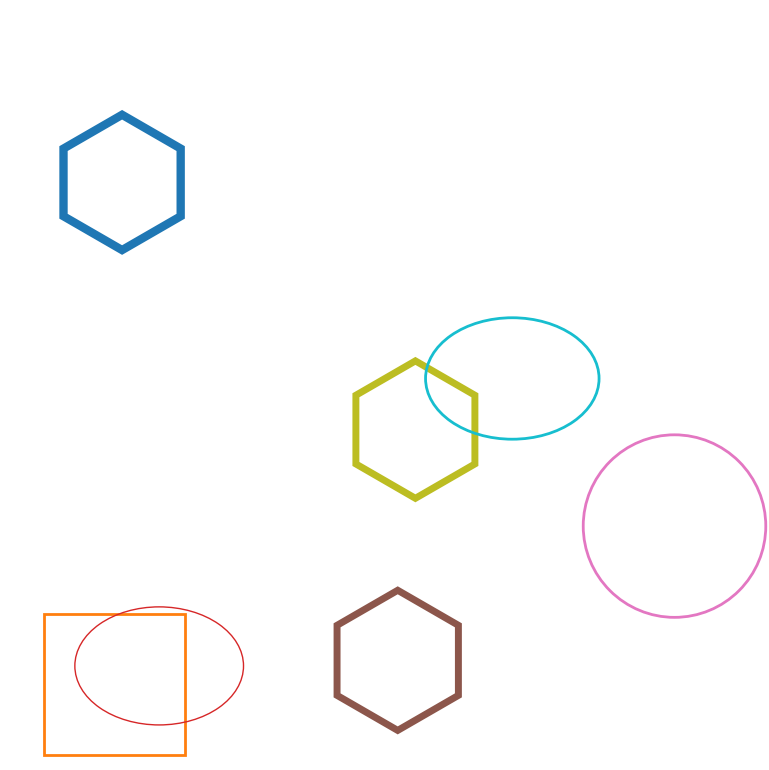[{"shape": "hexagon", "thickness": 3, "radius": 0.44, "center": [0.159, 0.763]}, {"shape": "square", "thickness": 1, "radius": 0.46, "center": [0.149, 0.111]}, {"shape": "oval", "thickness": 0.5, "radius": 0.55, "center": [0.207, 0.135]}, {"shape": "hexagon", "thickness": 2.5, "radius": 0.45, "center": [0.517, 0.142]}, {"shape": "circle", "thickness": 1, "radius": 0.59, "center": [0.876, 0.317]}, {"shape": "hexagon", "thickness": 2.5, "radius": 0.45, "center": [0.539, 0.442]}, {"shape": "oval", "thickness": 1, "radius": 0.56, "center": [0.665, 0.508]}]